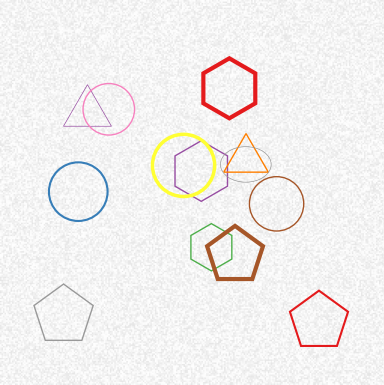[{"shape": "hexagon", "thickness": 3, "radius": 0.39, "center": [0.596, 0.771]}, {"shape": "pentagon", "thickness": 1.5, "radius": 0.4, "center": [0.829, 0.166]}, {"shape": "circle", "thickness": 1.5, "radius": 0.38, "center": [0.203, 0.502]}, {"shape": "hexagon", "thickness": 1, "radius": 0.31, "center": [0.549, 0.358]}, {"shape": "triangle", "thickness": 0.5, "radius": 0.36, "center": [0.227, 0.708]}, {"shape": "hexagon", "thickness": 1, "radius": 0.39, "center": [0.523, 0.556]}, {"shape": "triangle", "thickness": 1, "radius": 0.33, "center": [0.639, 0.586]}, {"shape": "circle", "thickness": 2.5, "radius": 0.4, "center": [0.477, 0.57]}, {"shape": "pentagon", "thickness": 3, "radius": 0.38, "center": [0.61, 0.337]}, {"shape": "circle", "thickness": 1, "radius": 0.35, "center": [0.718, 0.471]}, {"shape": "circle", "thickness": 1, "radius": 0.33, "center": [0.283, 0.716]}, {"shape": "oval", "thickness": 0.5, "radius": 0.33, "center": [0.638, 0.573]}, {"shape": "pentagon", "thickness": 1, "radius": 0.4, "center": [0.165, 0.181]}]